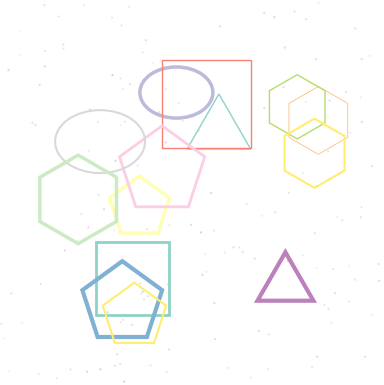[{"shape": "triangle", "thickness": 1, "radius": 0.48, "center": [0.569, 0.661]}, {"shape": "square", "thickness": 2, "radius": 0.48, "center": [0.344, 0.277]}, {"shape": "pentagon", "thickness": 2.5, "radius": 0.41, "center": [0.362, 0.461]}, {"shape": "oval", "thickness": 2.5, "radius": 0.47, "center": [0.458, 0.76]}, {"shape": "square", "thickness": 1, "radius": 0.57, "center": [0.536, 0.73]}, {"shape": "pentagon", "thickness": 3, "radius": 0.54, "center": [0.318, 0.213]}, {"shape": "hexagon", "thickness": 0.5, "radius": 0.44, "center": [0.827, 0.687]}, {"shape": "hexagon", "thickness": 1, "radius": 0.42, "center": [0.772, 0.723]}, {"shape": "pentagon", "thickness": 2, "radius": 0.58, "center": [0.421, 0.557]}, {"shape": "oval", "thickness": 1.5, "radius": 0.58, "center": [0.26, 0.632]}, {"shape": "triangle", "thickness": 3, "radius": 0.42, "center": [0.741, 0.261]}, {"shape": "hexagon", "thickness": 2.5, "radius": 0.57, "center": [0.203, 0.482]}, {"shape": "pentagon", "thickness": 1.5, "radius": 0.43, "center": [0.349, 0.179]}, {"shape": "hexagon", "thickness": 1.5, "radius": 0.45, "center": [0.817, 0.602]}]